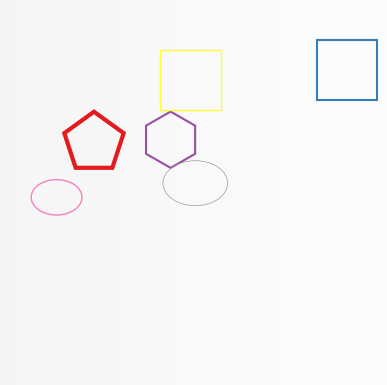[{"shape": "pentagon", "thickness": 3, "radius": 0.4, "center": [0.243, 0.629]}, {"shape": "square", "thickness": 1.5, "radius": 0.39, "center": [0.895, 0.819]}, {"shape": "hexagon", "thickness": 1.5, "radius": 0.37, "center": [0.44, 0.637]}, {"shape": "square", "thickness": 1, "radius": 0.39, "center": [0.491, 0.793]}, {"shape": "oval", "thickness": 1, "radius": 0.33, "center": [0.146, 0.488]}, {"shape": "oval", "thickness": 0.5, "radius": 0.42, "center": [0.504, 0.524]}]